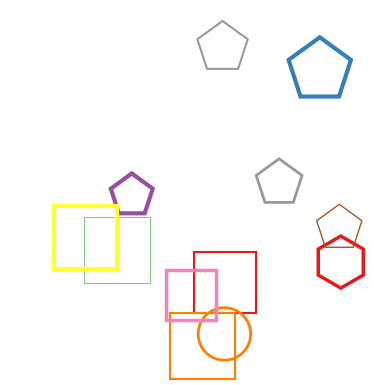[{"shape": "hexagon", "thickness": 2.5, "radius": 0.34, "center": [0.885, 0.319]}, {"shape": "square", "thickness": 1.5, "radius": 0.4, "center": [0.585, 0.266]}, {"shape": "pentagon", "thickness": 3, "radius": 0.43, "center": [0.831, 0.818]}, {"shape": "square", "thickness": 0.5, "radius": 0.43, "center": [0.303, 0.35]}, {"shape": "pentagon", "thickness": 3, "radius": 0.29, "center": [0.342, 0.492]}, {"shape": "circle", "thickness": 2, "radius": 0.34, "center": [0.583, 0.133]}, {"shape": "square", "thickness": 1.5, "radius": 0.43, "center": [0.526, 0.101]}, {"shape": "square", "thickness": 3, "radius": 0.41, "center": [0.222, 0.383]}, {"shape": "pentagon", "thickness": 1, "radius": 0.31, "center": [0.881, 0.408]}, {"shape": "square", "thickness": 2.5, "radius": 0.32, "center": [0.496, 0.234]}, {"shape": "pentagon", "thickness": 1.5, "radius": 0.34, "center": [0.578, 0.877]}, {"shape": "pentagon", "thickness": 2, "radius": 0.31, "center": [0.725, 0.525]}]